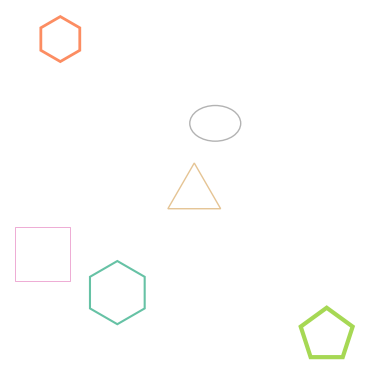[{"shape": "hexagon", "thickness": 1.5, "radius": 0.41, "center": [0.305, 0.24]}, {"shape": "hexagon", "thickness": 2, "radius": 0.29, "center": [0.157, 0.899]}, {"shape": "square", "thickness": 0.5, "radius": 0.35, "center": [0.11, 0.341]}, {"shape": "pentagon", "thickness": 3, "radius": 0.35, "center": [0.849, 0.13]}, {"shape": "triangle", "thickness": 1, "radius": 0.4, "center": [0.505, 0.497]}, {"shape": "oval", "thickness": 1, "radius": 0.33, "center": [0.559, 0.68]}]